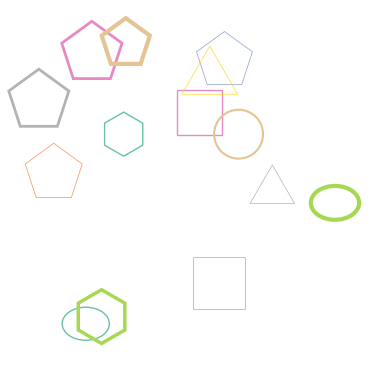[{"shape": "hexagon", "thickness": 1, "radius": 0.29, "center": [0.321, 0.652]}, {"shape": "oval", "thickness": 1, "radius": 0.31, "center": [0.223, 0.159]}, {"shape": "square", "thickness": 0.5, "radius": 0.34, "center": [0.569, 0.265]}, {"shape": "pentagon", "thickness": 0.5, "radius": 0.39, "center": [0.14, 0.55]}, {"shape": "pentagon", "thickness": 0.5, "radius": 0.38, "center": [0.583, 0.842]}, {"shape": "square", "thickness": 1, "radius": 0.29, "center": [0.517, 0.708]}, {"shape": "pentagon", "thickness": 2, "radius": 0.41, "center": [0.239, 0.862]}, {"shape": "oval", "thickness": 3, "radius": 0.31, "center": [0.87, 0.473]}, {"shape": "hexagon", "thickness": 2.5, "radius": 0.35, "center": [0.264, 0.178]}, {"shape": "triangle", "thickness": 0.5, "radius": 0.42, "center": [0.545, 0.797]}, {"shape": "circle", "thickness": 1.5, "radius": 0.32, "center": [0.62, 0.652]}, {"shape": "pentagon", "thickness": 3, "radius": 0.33, "center": [0.327, 0.887]}, {"shape": "triangle", "thickness": 0.5, "radius": 0.33, "center": [0.707, 0.505]}, {"shape": "pentagon", "thickness": 2, "radius": 0.41, "center": [0.101, 0.738]}]